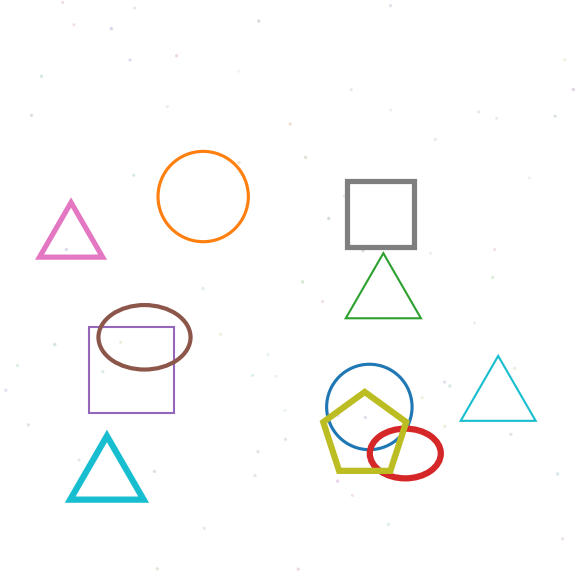[{"shape": "circle", "thickness": 1.5, "radius": 0.37, "center": [0.64, 0.294]}, {"shape": "circle", "thickness": 1.5, "radius": 0.39, "center": [0.352, 0.659]}, {"shape": "triangle", "thickness": 1, "radius": 0.38, "center": [0.664, 0.486]}, {"shape": "oval", "thickness": 3, "radius": 0.31, "center": [0.702, 0.214]}, {"shape": "square", "thickness": 1, "radius": 0.37, "center": [0.228, 0.358]}, {"shape": "oval", "thickness": 2, "radius": 0.4, "center": [0.25, 0.415]}, {"shape": "triangle", "thickness": 2.5, "radius": 0.32, "center": [0.123, 0.585]}, {"shape": "square", "thickness": 2.5, "radius": 0.29, "center": [0.659, 0.629]}, {"shape": "pentagon", "thickness": 3, "radius": 0.38, "center": [0.632, 0.245]}, {"shape": "triangle", "thickness": 3, "radius": 0.37, "center": [0.185, 0.171]}, {"shape": "triangle", "thickness": 1, "radius": 0.37, "center": [0.863, 0.308]}]